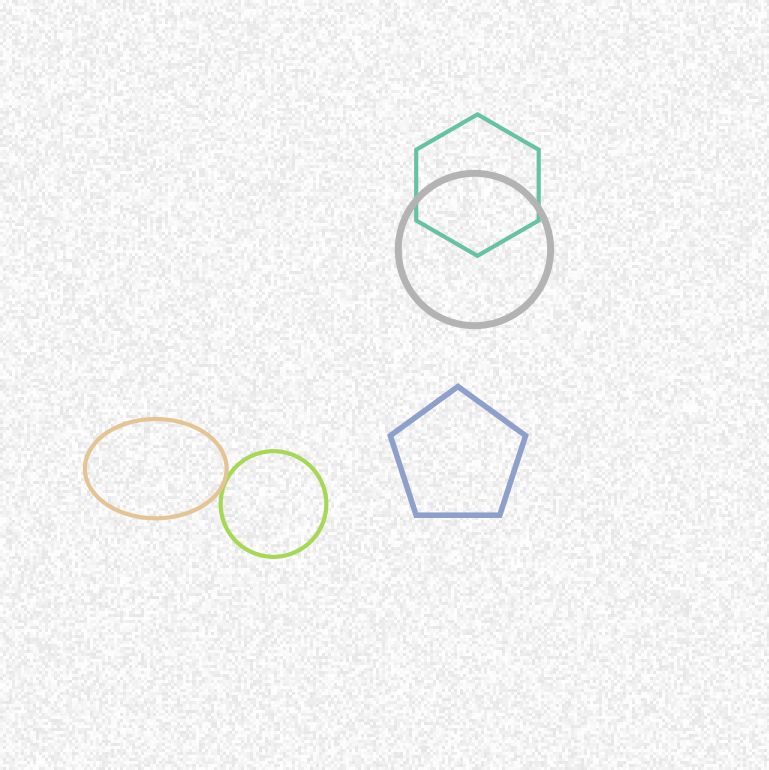[{"shape": "hexagon", "thickness": 1.5, "radius": 0.46, "center": [0.62, 0.76]}, {"shape": "pentagon", "thickness": 2, "radius": 0.46, "center": [0.595, 0.406]}, {"shape": "circle", "thickness": 1.5, "radius": 0.34, "center": [0.355, 0.345]}, {"shape": "oval", "thickness": 1.5, "radius": 0.46, "center": [0.202, 0.391]}, {"shape": "circle", "thickness": 2.5, "radius": 0.49, "center": [0.616, 0.676]}]